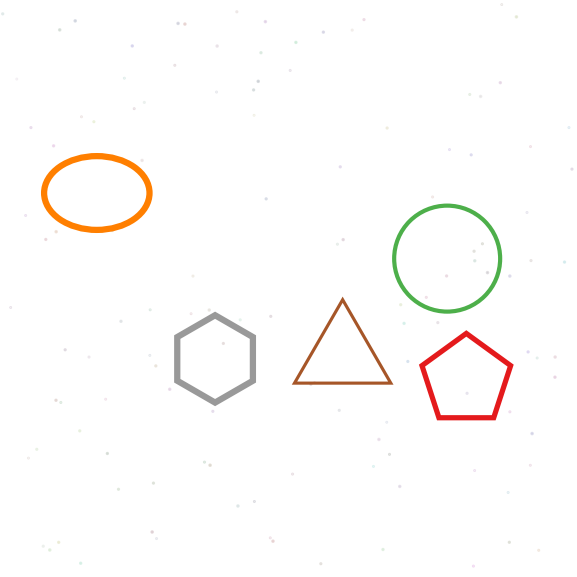[{"shape": "pentagon", "thickness": 2.5, "radius": 0.4, "center": [0.807, 0.341]}, {"shape": "circle", "thickness": 2, "radius": 0.46, "center": [0.774, 0.551]}, {"shape": "oval", "thickness": 3, "radius": 0.46, "center": [0.168, 0.665]}, {"shape": "triangle", "thickness": 1.5, "radius": 0.48, "center": [0.593, 0.384]}, {"shape": "hexagon", "thickness": 3, "radius": 0.38, "center": [0.372, 0.378]}]